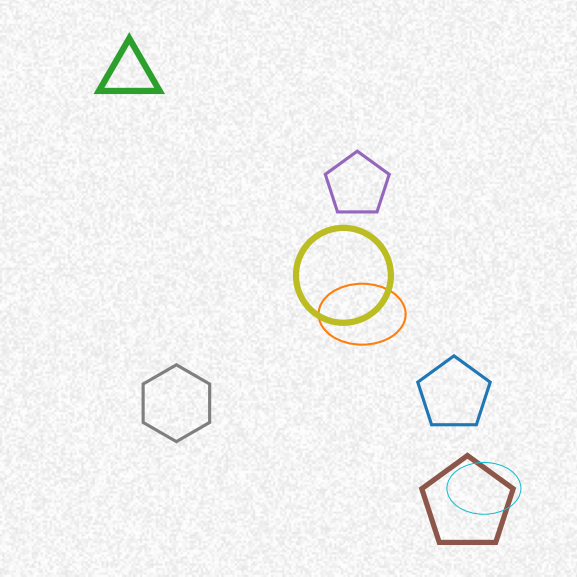[{"shape": "pentagon", "thickness": 1.5, "radius": 0.33, "center": [0.786, 0.317]}, {"shape": "oval", "thickness": 1, "radius": 0.38, "center": [0.627, 0.455]}, {"shape": "triangle", "thickness": 3, "radius": 0.3, "center": [0.224, 0.872]}, {"shape": "pentagon", "thickness": 1.5, "radius": 0.29, "center": [0.619, 0.679]}, {"shape": "pentagon", "thickness": 2.5, "radius": 0.42, "center": [0.809, 0.127]}, {"shape": "hexagon", "thickness": 1.5, "radius": 0.33, "center": [0.305, 0.301]}, {"shape": "circle", "thickness": 3, "radius": 0.41, "center": [0.595, 0.522]}, {"shape": "oval", "thickness": 0.5, "radius": 0.32, "center": [0.838, 0.154]}]